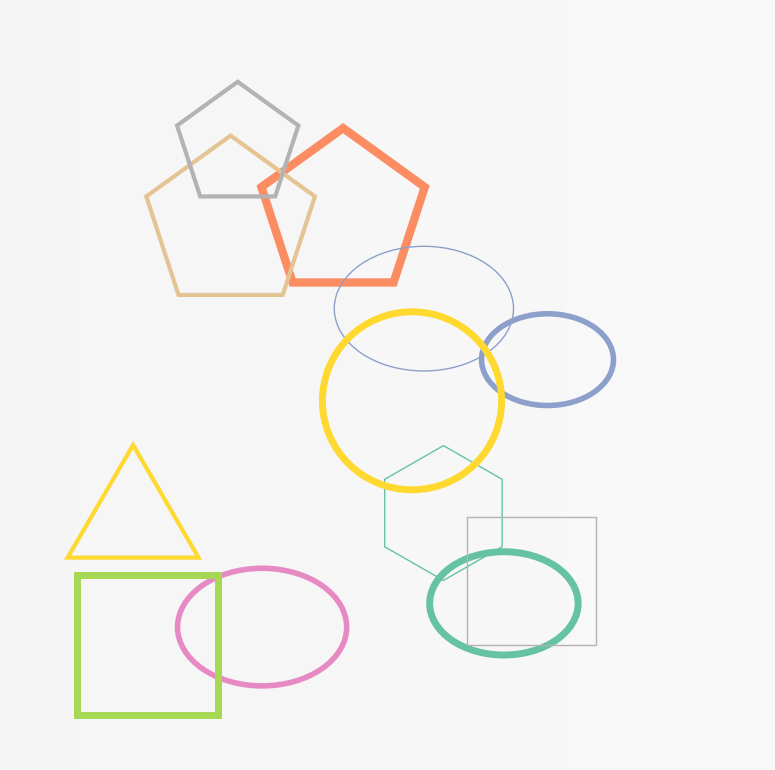[{"shape": "hexagon", "thickness": 0.5, "radius": 0.44, "center": [0.572, 0.334]}, {"shape": "oval", "thickness": 2.5, "radius": 0.48, "center": [0.65, 0.216]}, {"shape": "pentagon", "thickness": 3, "radius": 0.55, "center": [0.443, 0.723]}, {"shape": "oval", "thickness": 2, "radius": 0.43, "center": [0.706, 0.533]}, {"shape": "oval", "thickness": 0.5, "radius": 0.58, "center": [0.547, 0.599]}, {"shape": "oval", "thickness": 2, "radius": 0.55, "center": [0.338, 0.186]}, {"shape": "square", "thickness": 2.5, "radius": 0.45, "center": [0.19, 0.163]}, {"shape": "triangle", "thickness": 1.5, "radius": 0.49, "center": [0.172, 0.325]}, {"shape": "circle", "thickness": 2.5, "radius": 0.58, "center": [0.532, 0.479]}, {"shape": "pentagon", "thickness": 1.5, "radius": 0.57, "center": [0.298, 0.71]}, {"shape": "square", "thickness": 0.5, "radius": 0.42, "center": [0.686, 0.246]}, {"shape": "pentagon", "thickness": 1.5, "radius": 0.41, "center": [0.307, 0.811]}]